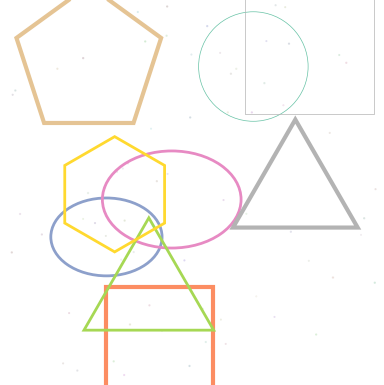[{"shape": "circle", "thickness": 0.5, "radius": 0.71, "center": [0.658, 0.827]}, {"shape": "square", "thickness": 3, "radius": 0.7, "center": [0.414, 0.116]}, {"shape": "oval", "thickness": 2, "radius": 0.72, "center": [0.276, 0.385]}, {"shape": "oval", "thickness": 2, "radius": 0.9, "center": [0.446, 0.482]}, {"shape": "triangle", "thickness": 2, "radius": 0.97, "center": [0.387, 0.24]}, {"shape": "hexagon", "thickness": 2, "radius": 0.75, "center": [0.298, 0.495]}, {"shape": "pentagon", "thickness": 3, "radius": 0.99, "center": [0.231, 0.84]}, {"shape": "triangle", "thickness": 3, "radius": 0.94, "center": [0.767, 0.502]}, {"shape": "square", "thickness": 0.5, "radius": 0.84, "center": [0.804, 0.871]}]